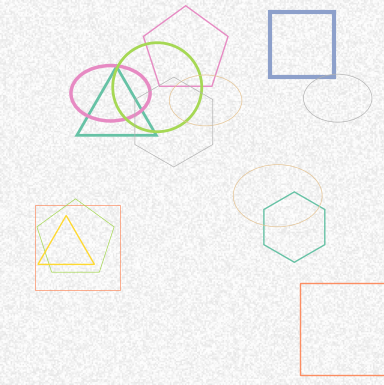[{"shape": "hexagon", "thickness": 1, "radius": 0.46, "center": [0.765, 0.41]}, {"shape": "triangle", "thickness": 2, "radius": 0.6, "center": [0.303, 0.708]}, {"shape": "square", "thickness": 1, "radius": 0.6, "center": [0.899, 0.146]}, {"shape": "square", "thickness": 0.5, "radius": 0.55, "center": [0.201, 0.356]}, {"shape": "square", "thickness": 3, "radius": 0.42, "center": [0.785, 0.885]}, {"shape": "pentagon", "thickness": 1, "radius": 0.58, "center": [0.482, 0.869]}, {"shape": "oval", "thickness": 2.5, "radius": 0.51, "center": [0.287, 0.758]}, {"shape": "pentagon", "thickness": 0.5, "radius": 0.53, "center": [0.196, 0.378]}, {"shape": "circle", "thickness": 2, "radius": 0.58, "center": [0.408, 0.773]}, {"shape": "triangle", "thickness": 1, "radius": 0.42, "center": [0.172, 0.356]}, {"shape": "oval", "thickness": 0.5, "radius": 0.47, "center": [0.534, 0.739]}, {"shape": "oval", "thickness": 0.5, "radius": 0.58, "center": [0.721, 0.492]}, {"shape": "hexagon", "thickness": 0.5, "radius": 0.58, "center": [0.451, 0.683]}, {"shape": "oval", "thickness": 0.5, "radius": 0.44, "center": [0.877, 0.745]}]